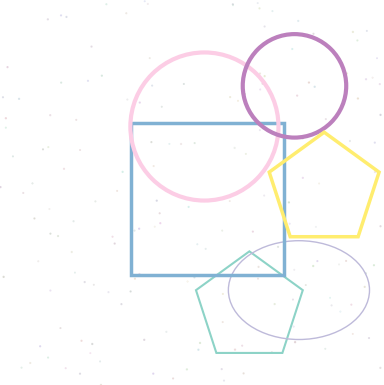[{"shape": "pentagon", "thickness": 1.5, "radius": 0.73, "center": [0.648, 0.201]}, {"shape": "oval", "thickness": 1, "radius": 0.92, "center": [0.776, 0.246]}, {"shape": "square", "thickness": 2.5, "radius": 0.99, "center": [0.538, 0.483]}, {"shape": "circle", "thickness": 3, "radius": 0.96, "center": [0.531, 0.671]}, {"shape": "circle", "thickness": 3, "radius": 0.67, "center": [0.765, 0.777]}, {"shape": "pentagon", "thickness": 2.5, "radius": 0.75, "center": [0.842, 0.506]}]